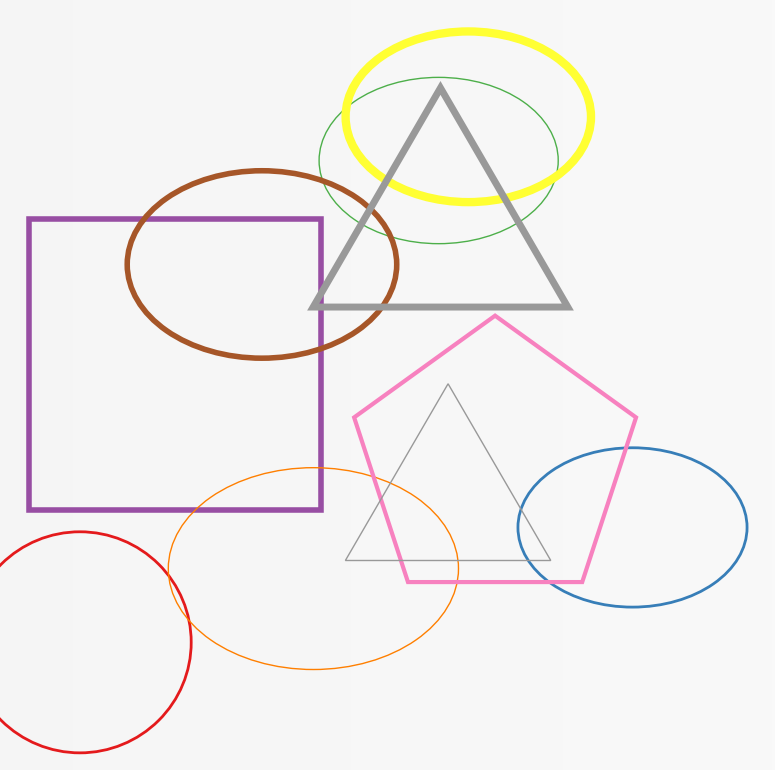[{"shape": "circle", "thickness": 1, "radius": 0.72, "center": [0.103, 0.166]}, {"shape": "oval", "thickness": 1, "radius": 0.74, "center": [0.816, 0.315]}, {"shape": "oval", "thickness": 0.5, "radius": 0.77, "center": [0.566, 0.792]}, {"shape": "square", "thickness": 2, "radius": 0.94, "center": [0.226, 0.527]}, {"shape": "oval", "thickness": 0.5, "radius": 0.94, "center": [0.404, 0.262]}, {"shape": "oval", "thickness": 3, "radius": 0.79, "center": [0.604, 0.848]}, {"shape": "oval", "thickness": 2, "radius": 0.87, "center": [0.338, 0.657]}, {"shape": "pentagon", "thickness": 1.5, "radius": 0.96, "center": [0.639, 0.399]}, {"shape": "triangle", "thickness": 2.5, "radius": 0.95, "center": [0.568, 0.696]}, {"shape": "triangle", "thickness": 0.5, "radius": 0.77, "center": [0.578, 0.349]}]